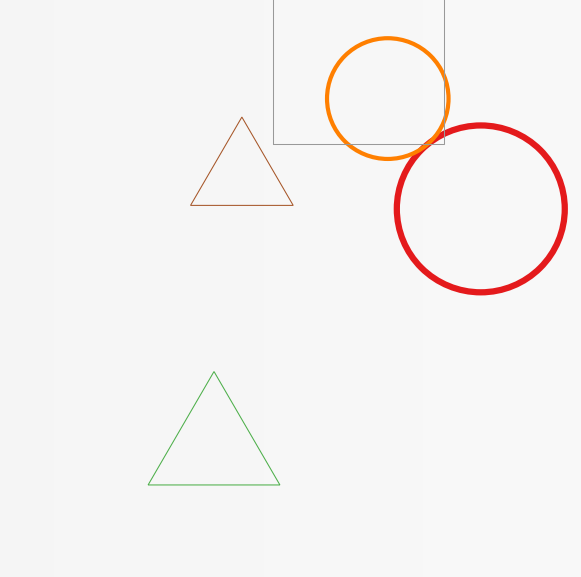[{"shape": "circle", "thickness": 3, "radius": 0.72, "center": [0.827, 0.637]}, {"shape": "triangle", "thickness": 0.5, "radius": 0.65, "center": [0.368, 0.225]}, {"shape": "circle", "thickness": 2, "radius": 0.52, "center": [0.667, 0.828]}, {"shape": "triangle", "thickness": 0.5, "radius": 0.51, "center": [0.416, 0.694]}, {"shape": "square", "thickness": 0.5, "radius": 0.73, "center": [0.616, 0.897]}]